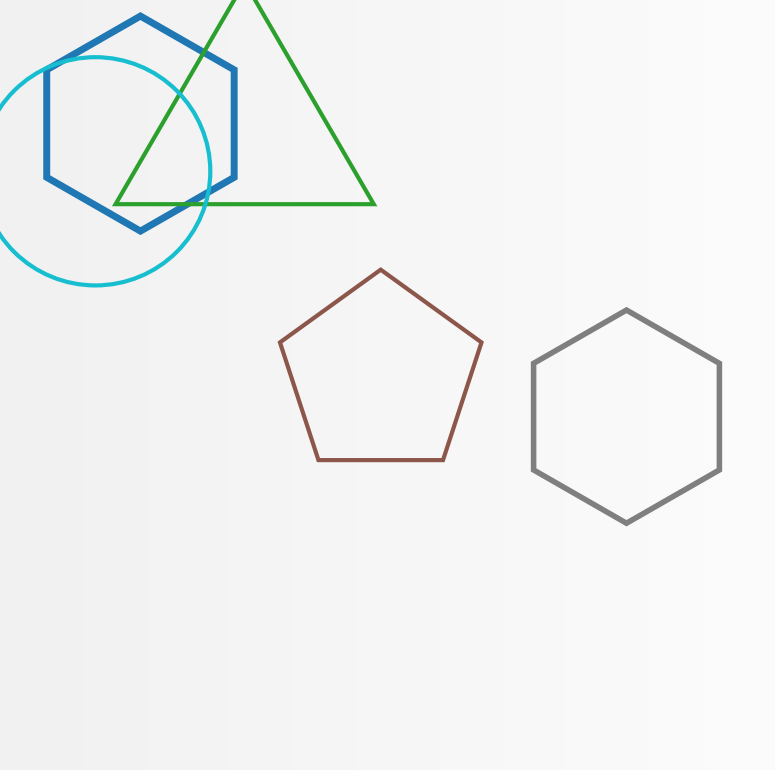[{"shape": "hexagon", "thickness": 2.5, "radius": 0.7, "center": [0.181, 0.839]}, {"shape": "triangle", "thickness": 1.5, "radius": 0.96, "center": [0.316, 0.831]}, {"shape": "pentagon", "thickness": 1.5, "radius": 0.68, "center": [0.491, 0.513]}, {"shape": "hexagon", "thickness": 2, "radius": 0.69, "center": [0.808, 0.459]}, {"shape": "circle", "thickness": 1.5, "radius": 0.74, "center": [0.123, 0.778]}]